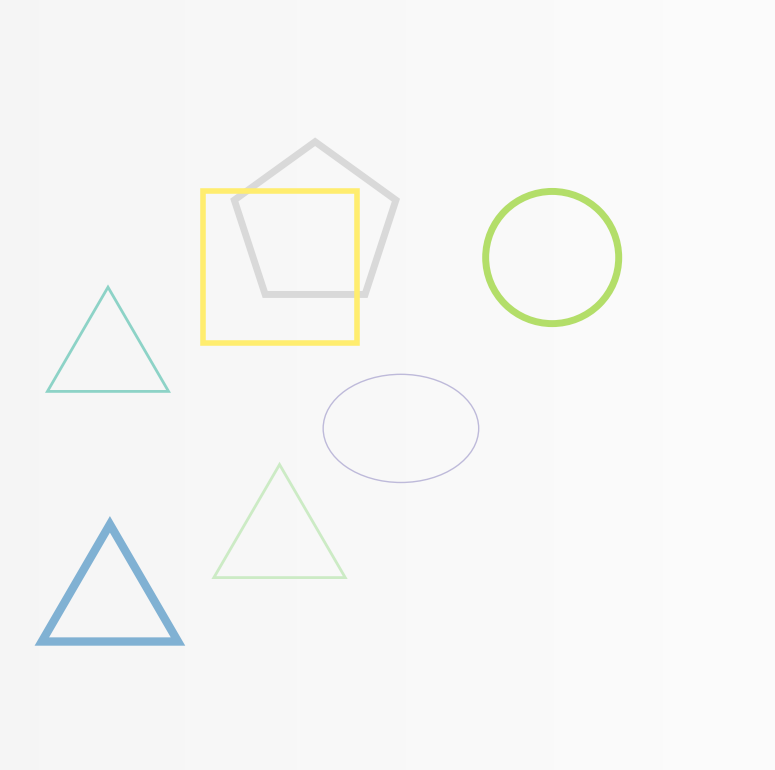[{"shape": "triangle", "thickness": 1, "radius": 0.45, "center": [0.139, 0.537]}, {"shape": "oval", "thickness": 0.5, "radius": 0.5, "center": [0.517, 0.444]}, {"shape": "triangle", "thickness": 3, "radius": 0.51, "center": [0.142, 0.218]}, {"shape": "circle", "thickness": 2.5, "radius": 0.43, "center": [0.713, 0.666]}, {"shape": "pentagon", "thickness": 2.5, "radius": 0.55, "center": [0.407, 0.706]}, {"shape": "triangle", "thickness": 1, "radius": 0.49, "center": [0.361, 0.299]}, {"shape": "square", "thickness": 2, "radius": 0.5, "center": [0.361, 0.653]}]